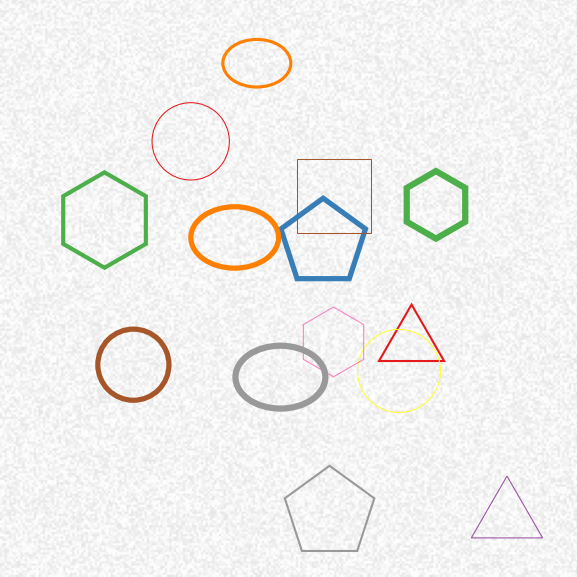[{"shape": "circle", "thickness": 0.5, "radius": 0.33, "center": [0.33, 0.754]}, {"shape": "triangle", "thickness": 1, "radius": 0.33, "center": [0.713, 0.407]}, {"shape": "pentagon", "thickness": 2.5, "radius": 0.38, "center": [0.56, 0.579]}, {"shape": "hexagon", "thickness": 3, "radius": 0.29, "center": [0.755, 0.644]}, {"shape": "hexagon", "thickness": 2, "radius": 0.41, "center": [0.181, 0.618]}, {"shape": "triangle", "thickness": 0.5, "radius": 0.36, "center": [0.878, 0.103]}, {"shape": "oval", "thickness": 2.5, "radius": 0.38, "center": [0.406, 0.588]}, {"shape": "oval", "thickness": 1.5, "radius": 0.29, "center": [0.445, 0.89]}, {"shape": "circle", "thickness": 0.5, "radius": 0.36, "center": [0.691, 0.357]}, {"shape": "circle", "thickness": 2.5, "radius": 0.31, "center": [0.231, 0.368]}, {"shape": "square", "thickness": 0.5, "radius": 0.32, "center": [0.578, 0.66]}, {"shape": "hexagon", "thickness": 0.5, "radius": 0.3, "center": [0.578, 0.407]}, {"shape": "oval", "thickness": 3, "radius": 0.39, "center": [0.486, 0.346]}, {"shape": "pentagon", "thickness": 1, "radius": 0.41, "center": [0.571, 0.111]}]